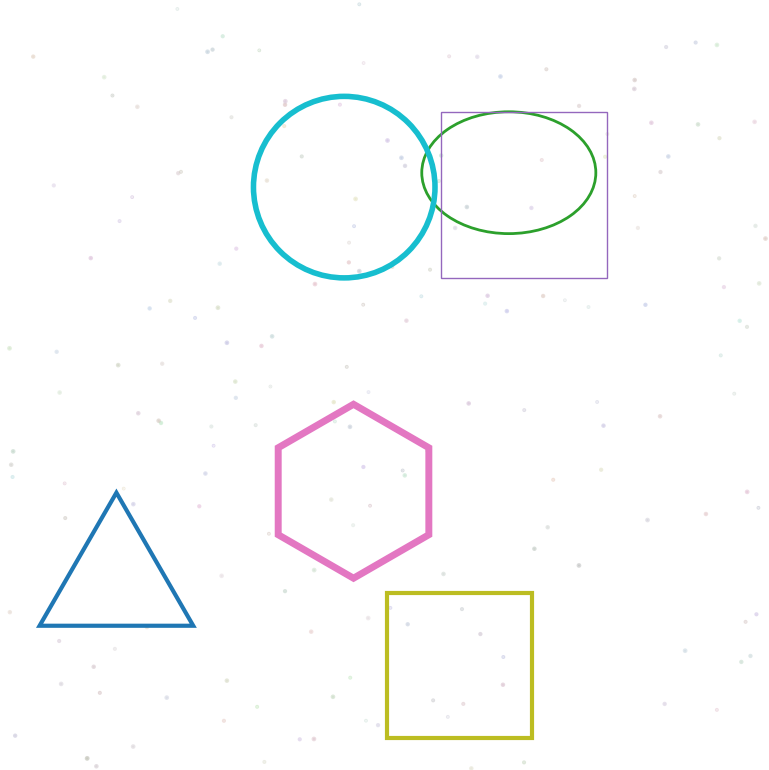[{"shape": "triangle", "thickness": 1.5, "radius": 0.58, "center": [0.151, 0.245]}, {"shape": "oval", "thickness": 1, "radius": 0.57, "center": [0.661, 0.776]}, {"shape": "square", "thickness": 0.5, "radius": 0.54, "center": [0.68, 0.747]}, {"shape": "hexagon", "thickness": 2.5, "radius": 0.56, "center": [0.459, 0.362]}, {"shape": "square", "thickness": 1.5, "radius": 0.47, "center": [0.596, 0.136]}, {"shape": "circle", "thickness": 2, "radius": 0.59, "center": [0.447, 0.757]}]